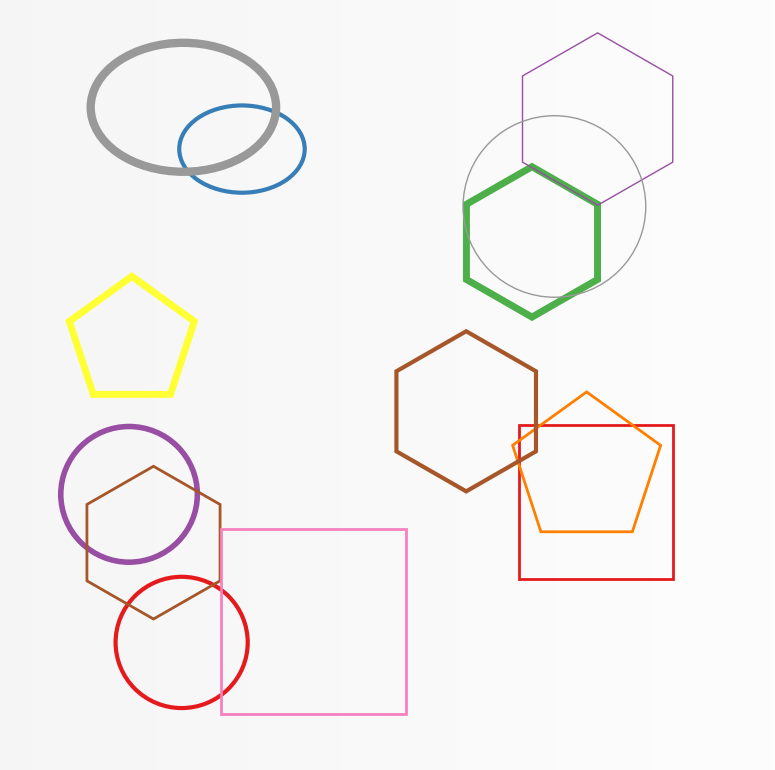[{"shape": "circle", "thickness": 1.5, "radius": 0.43, "center": [0.234, 0.166]}, {"shape": "square", "thickness": 1, "radius": 0.5, "center": [0.769, 0.348]}, {"shape": "oval", "thickness": 1.5, "radius": 0.4, "center": [0.312, 0.806]}, {"shape": "hexagon", "thickness": 2.5, "radius": 0.49, "center": [0.686, 0.686]}, {"shape": "circle", "thickness": 2, "radius": 0.44, "center": [0.167, 0.358]}, {"shape": "hexagon", "thickness": 0.5, "radius": 0.56, "center": [0.771, 0.845]}, {"shape": "pentagon", "thickness": 1, "radius": 0.5, "center": [0.757, 0.391]}, {"shape": "pentagon", "thickness": 2.5, "radius": 0.42, "center": [0.17, 0.556]}, {"shape": "hexagon", "thickness": 1.5, "radius": 0.52, "center": [0.602, 0.466]}, {"shape": "hexagon", "thickness": 1, "radius": 0.5, "center": [0.198, 0.295]}, {"shape": "square", "thickness": 1, "radius": 0.6, "center": [0.404, 0.193]}, {"shape": "circle", "thickness": 0.5, "radius": 0.59, "center": [0.715, 0.732]}, {"shape": "oval", "thickness": 3, "radius": 0.6, "center": [0.237, 0.861]}]